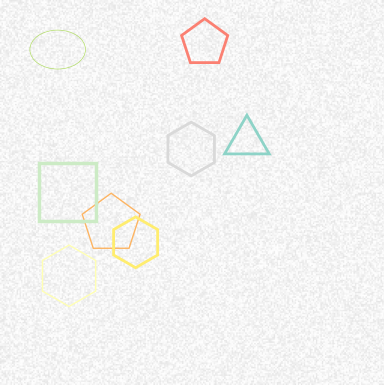[{"shape": "triangle", "thickness": 2, "radius": 0.33, "center": [0.641, 0.634]}, {"shape": "hexagon", "thickness": 1, "radius": 0.4, "center": [0.179, 0.284]}, {"shape": "pentagon", "thickness": 2, "radius": 0.32, "center": [0.532, 0.888]}, {"shape": "pentagon", "thickness": 1, "radius": 0.4, "center": [0.289, 0.419]}, {"shape": "oval", "thickness": 0.5, "radius": 0.36, "center": [0.15, 0.871]}, {"shape": "hexagon", "thickness": 2, "radius": 0.35, "center": [0.497, 0.613]}, {"shape": "square", "thickness": 2.5, "radius": 0.37, "center": [0.175, 0.502]}, {"shape": "hexagon", "thickness": 2, "radius": 0.33, "center": [0.352, 0.371]}]